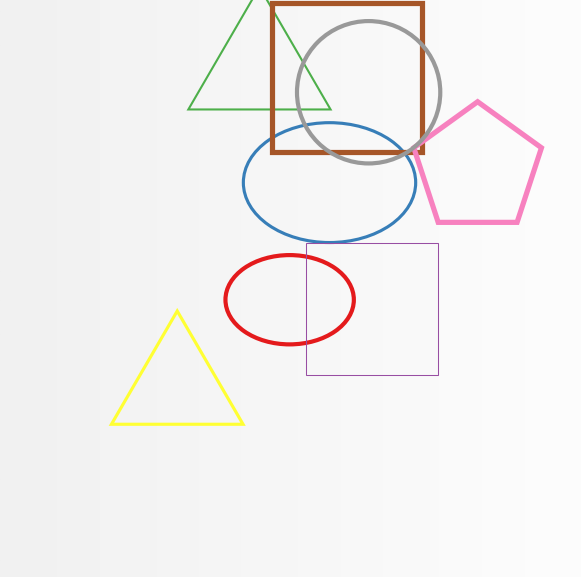[{"shape": "oval", "thickness": 2, "radius": 0.55, "center": [0.498, 0.48]}, {"shape": "oval", "thickness": 1.5, "radius": 0.74, "center": [0.567, 0.683]}, {"shape": "triangle", "thickness": 1, "radius": 0.71, "center": [0.446, 0.88]}, {"shape": "square", "thickness": 0.5, "radius": 0.57, "center": [0.641, 0.464]}, {"shape": "triangle", "thickness": 1.5, "radius": 0.65, "center": [0.305, 0.33]}, {"shape": "square", "thickness": 2.5, "radius": 0.64, "center": [0.597, 0.864]}, {"shape": "pentagon", "thickness": 2.5, "radius": 0.58, "center": [0.822, 0.708]}, {"shape": "circle", "thickness": 2, "radius": 0.62, "center": [0.634, 0.839]}]